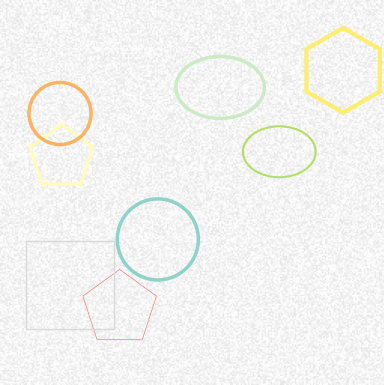[{"shape": "circle", "thickness": 2.5, "radius": 0.53, "center": [0.41, 0.378]}, {"shape": "pentagon", "thickness": 2, "radius": 0.43, "center": [0.16, 0.591]}, {"shape": "pentagon", "thickness": 0.5, "radius": 0.5, "center": [0.311, 0.2]}, {"shape": "circle", "thickness": 2.5, "radius": 0.4, "center": [0.156, 0.705]}, {"shape": "oval", "thickness": 1.5, "radius": 0.47, "center": [0.725, 0.606]}, {"shape": "square", "thickness": 1, "radius": 0.57, "center": [0.183, 0.259]}, {"shape": "oval", "thickness": 2.5, "radius": 0.57, "center": [0.572, 0.773]}, {"shape": "hexagon", "thickness": 3, "radius": 0.55, "center": [0.891, 0.817]}]